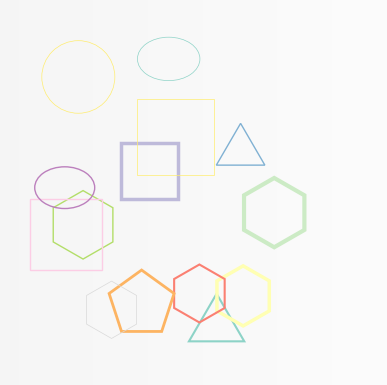[{"shape": "triangle", "thickness": 1.5, "radius": 0.41, "center": [0.559, 0.155]}, {"shape": "oval", "thickness": 0.5, "radius": 0.4, "center": [0.435, 0.847]}, {"shape": "hexagon", "thickness": 2.5, "radius": 0.39, "center": [0.627, 0.231]}, {"shape": "square", "thickness": 2.5, "radius": 0.37, "center": [0.386, 0.555]}, {"shape": "hexagon", "thickness": 1.5, "radius": 0.38, "center": [0.515, 0.238]}, {"shape": "triangle", "thickness": 1, "radius": 0.36, "center": [0.621, 0.607]}, {"shape": "pentagon", "thickness": 2, "radius": 0.44, "center": [0.365, 0.21]}, {"shape": "hexagon", "thickness": 1, "radius": 0.44, "center": [0.214, 0.416]}, {"shape": "square", "thickness": 1, "radius": 0.46, "center": [0.17, 0.391]}, {"shape": "hexagon", "thickness": 0.5, "radius": 0.37, "center": [0.288, 0.195]}, {"shape": "oval", "thickness": 1, "radius": 0.39, "center": [0.167, 0.513]}, {"shape": "hexagon", "thickness": 3, "radius": 0.45, "center": [0.708, 0.448]}, {"shape": "square", "thickness": 0.5, "radius": 0.5, "center": [0.453, 0.644]}, {"shape": "circle", "thickness": 0.5, "radius": 0.47, "center": [0.202, 0.8]}]